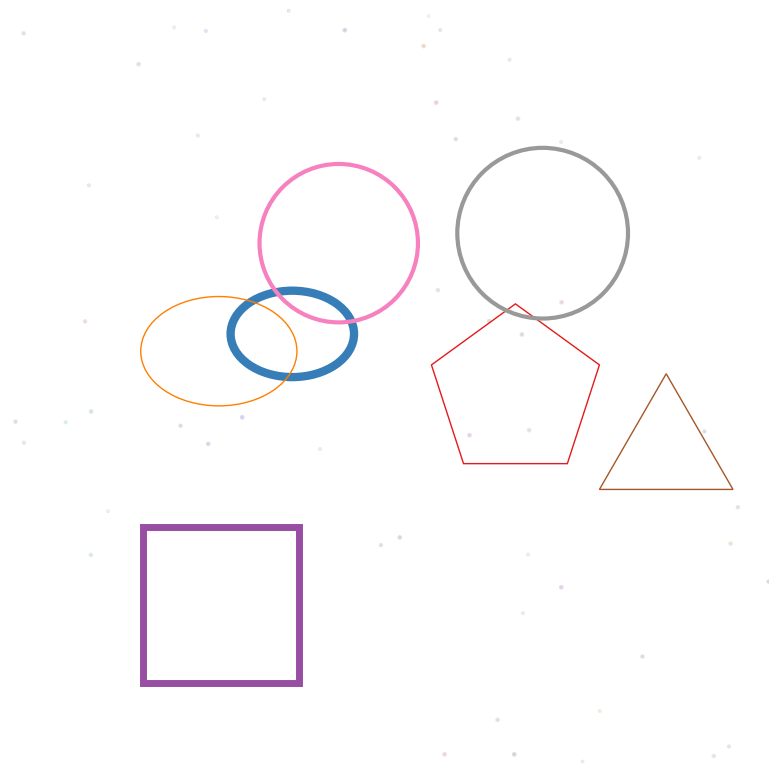[{"shape": "pentagon", "thickness": 0.5, "radius": 0.57, "center": [0.669, 0.491]}, {"shape": "oval", "thickness": 3, "radius": 0.4, "center": [0.38, 0.566]}, {"shape": "square", "thickness": 2.5, "radius": 0.51, "center": [0.287, 0.214]}, {"shape": "oval", "thickness": 0.5, "radius": 0.51, "center": [0.284, 0.544]}, {"shape": "triangle", "thickness": 0.5, "radius": 0.5, "center": [0.865, 0.414]}, {"shape": "circle", "thickness": 1.5, "radius": 0.51, "center": [0.44, 0.684]}, {"shape": "circle", "thickness": 1.5, "radius": 0.55, "center": [0.705, 0.697]}]